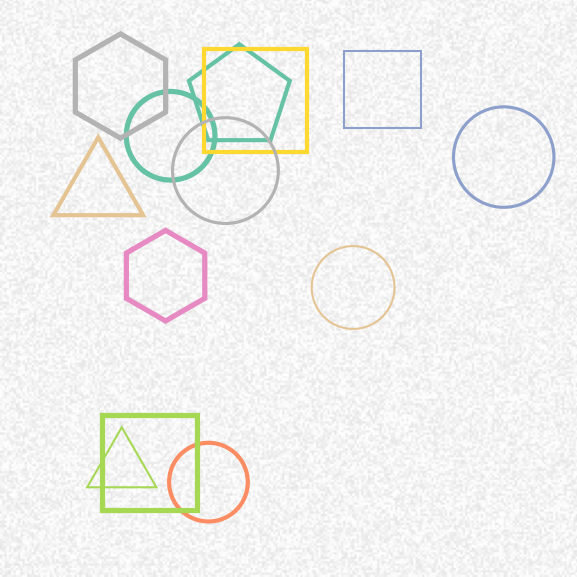[{"shape": "pentagon", "thickness": 2, "radius": 0.46, "center": [0.414, 0.831]}, {"shape": "circle", "thickness": 2.5, "radius": 0.38, "center": [0.295, 0.764]}, {"shape": "circle", "thickness": 2, "radius": 0.34, "center": [0.361, 0.164]}, {"shape": "square", "thickness": 1, "radius": 0.33, "center": [0.662, 0.844]}, {"shape": "circle", "thickness": 1.5, "radius": 0.43, "center": [0.872, 0.727]}, {"shape": "hexagon", "thickness": 2.5, "radius": 0.39, "center": [0.287, 0.522]}, {"shape": "square", "thickness": 2.5, "radius": 0.41, "center": [0.258, 0.198]}, {"shape": "triangle", "thickness": 1, "radius": 0.35, "center": [0.211, 0.19]}, {"shape": "square", "thickness": 2, "radius": 0.45, "center": [0.442, 0.825]}, {"shape": "triangle", "thickness": 2, "radius": 0.45, "center": [0.17, 0.671]}, {"shape": "circle", "thickness": 1, "radius": 0.36, "center": [0.611, 0.501]}, {"shape": "hexagon", "thickness": 2.5, "radius": 0.45, "center": [0.209, 0.85]}, {"shape": "circle", "thickness": 1.5, "radius": 0.46, "center": [0.39, 0.704]}]